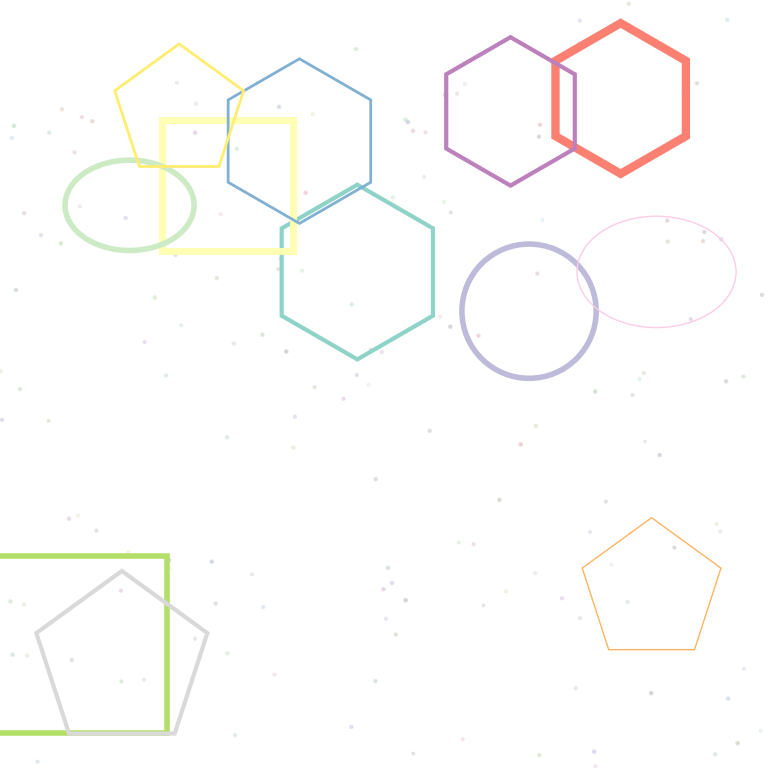[{"shape": "hexagon", "thickness": 1.5, "radius": 0.57, "center": [0.464, 0.647]}, {"shape": "square", "thickness": 2.5, "radius": 0.42, "center": [0.296, 0.759]}, {"shape": "circle", "thickness": 2, "radius": 0.44, "center": [0.687, 0.596]}, {"shape": "hexagon", "thickness": 3, "radius": 0.49, "center": [0.806, 0.872]}, {"shape": "hexagon", "thickness": 1, "radius": 0.53, "center": [0.389, 0.817]}, {"shape": "pentagon", "thickness": 0.5, "radius": 0.47, "center": [0.846, 0.233]}, {"shape": "square", "thickness": 2, "radius": 0.58, "center": [0.102, 0.163]}, {"shape": "oval", "thickness": 0.5, "radius": 0.52, "center": [0.853, 0.647]}, {"shape": "pentagon", "thickness": 1.5, "radius": 0.58, "center": [0.158, 0.142]}, {"shape": "hexagon", "thickness": 1.5, "radius": 0.48, "center": [0.663, 0.855]}, {"shape": "oval", "thickness": 2, "radius": 0.42, "center": [0.168, 0.733]}, {"shape": "pentagon", "thickness": 1, "radius": 0.44, "center": [0.233, 0.855]}]